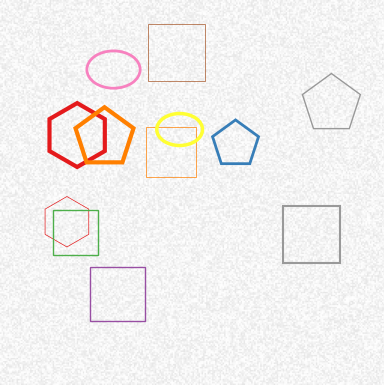[{"shape": "hexagon", "thickness": 0.5, "radius": 0.33, "center": [0.174, 0.424]}, {"shape": "hexagon", "thickness": 3, "radius": 0.41, "center": [0.2, 0.649]}, {"shape": "pentagon", "thickness": 2, "radius": 0.31, "center": [0.612, 0.626]}, {"shape": "square", "thickness": 1, "radius": 0.29, "center": [0.197, 0.397]}, {"shape": "square", "thickness": 1, "radius": 0.35, "center": [0.305, 0.237]}, {"shape": "pentagon", "thickness": 3, "radius": 0.4, "center": [0.271, 0.642]}, {"shape": "square", "thickness": 0.5, "radius": 0.33, "center": [0.443, 0.605]}, {"shape": "oval", "thickness": 2.5, "radius": 0.3, "center": [0.467, 0.664]}, {"shape": "square", "thickness": 0.5, "radius": 0.37, "center": [0.458, 0.863]}, {"shape": "oval", "thickness": 2, "radius": 0.35, "center": [0.295, 0.819]}, {"shape": "square", "thickness": 1.5, "radius": 0.37, "center": [0.809, 0.391]}, {"shape": "pentagon", "thickness": 1, "radius": 0.4, "center": [0.861, 0.73]}]